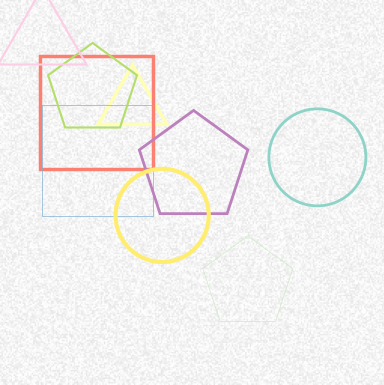[{"shape": "circle", "thickness": 2, "radius": 0.63, "center": [0.824, 0.591]}, {"shape": "triangle", "thickness": 2.5, "radius": 0.51, "center": [0.344, 0.728]}, {"shape": "square", "thickness": 2.5, "radius": 0.73, "center": [0.251, 0.708]}, {"shape": "square", "thickness": 0.5, "radius": 0.72, "center": [0.253, 0.583]}, {"shape": "pentagon", "thickness": 1.5, "radius": 0.61, "center": [0.24, 0.767]}, {"shape": "triangle", "thickness": 1.5, "radius": 0.66, "center": [0.11, 0.899]}, {"shape": "pentagon", "thickness": 2, "radius": 0.74, "center": [0.503, 0.565]}, {"shape": "pentagon", "thickness": 0.5, "radius": 0.61, "center": [0.644, 0.265]}, {"shape": "circle", "thickness": 3, "radius": 0.61, "center": [0.421, 0.441]}]